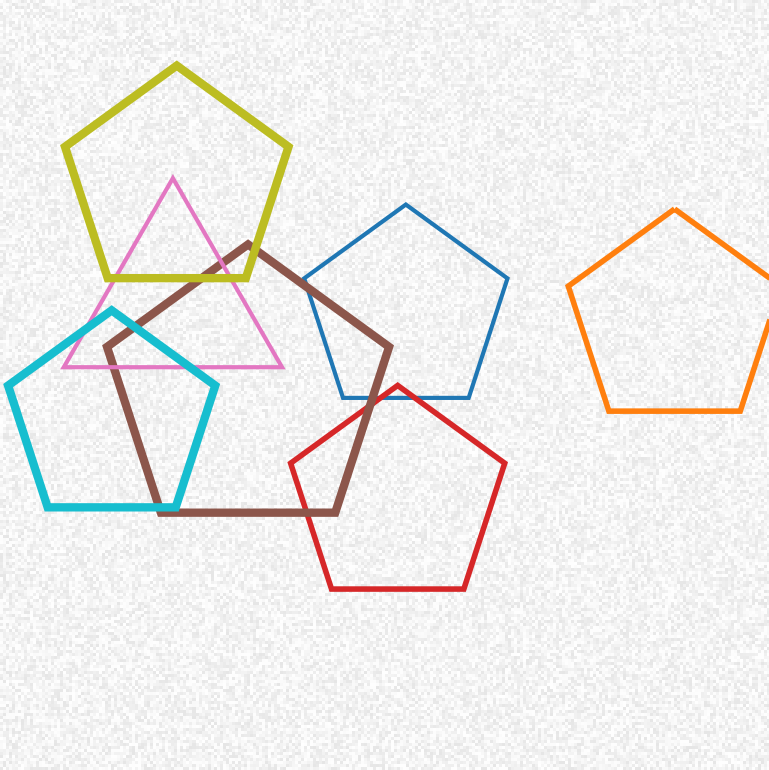[{"shape": "pentagon", "thickness": 1.5, "radius": 0.69, "center": [0.527, 0.596]}, {"shape": "pentagon", "thickness": 2, "radius": 0.73, "center": [0.876, 0.583]}, {"shape": "pentagon", "thickness": 2, "radius": 0.73, "center": [0.516, 0.353]}, {"shape": "pentagon", "thickness": 3, "radius": 0.96, "center": [0.322, 0.49]}, {"shape": "triangle", "thickness": 1.5, "radius": 0.82, "center": [0.225, 0.605]}, {"shape": "pentagon", "thickness": 3, "radius": 0.76, "center": [0.23, 0.762]}, {"shape": "pentagon", "thickness": 3, "radius": 0.71, "center": [0.145, 0.456]}]